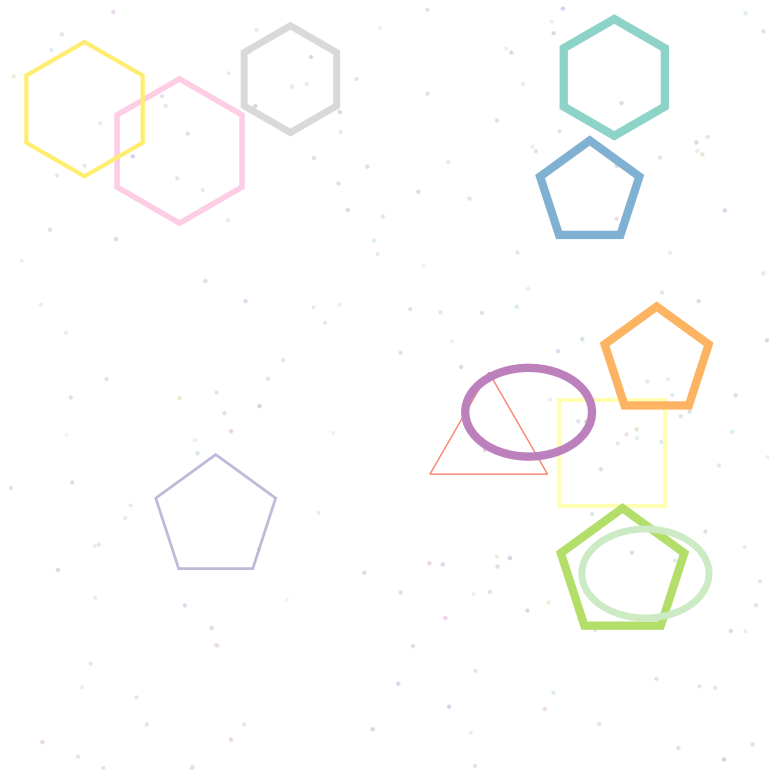[{"shape": "hexagon", "thickness": 3, "radius": 0.38, "center": [0.798, 0.899]}, {"shape": "square", "thickness": 1.5, "radius": 0.35, "center": [0.795, 0.411]}, {"shape": "pentagon", "thickness": 1, "radius": 0.41, "center": [0.28, 0.328]}, {"shape": "triangle", "thickness": 0.5, "radius": 0.44, "center": [0.635, 0.428]}, {"shape": "pentagon", "thickness": 3, "radius": 0.34, "center": [0.766, 0.75]}, {"shape": "pentagon", "thickness": 3, "radius": 0.36, "center": [0.853, 0.531]}, {"shape": "pentagon", "thickness": 3, "radius": 0.42, "center": [0.809, 0.256]}, {"shape": "hexagon", "thickness": 2, "radius": 0.47, "center": [0.233, 0.804]}, {"shape": "hexagon", "thickness": 2.5, "radius": 0.35, "center": [0.377, 0.897]}, {"shape": "oval", "thickness": 3, "radius": 0.41, "center": [0.687, 0.465]}, {"shape": "oval", "thickness": 2.5, "radius": 0.41, "center": [0.838, 0.255]}, {"shape": "hexagon", "thickness": 1.5, "radius": 0.44, "center": [0.11, 0.858]}]